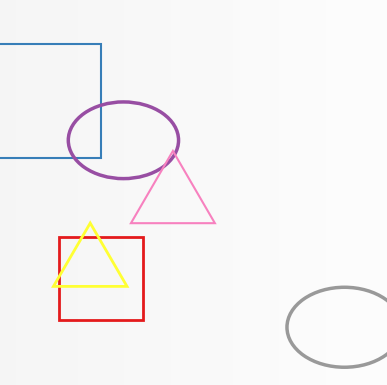[{"shape": "square", "thickness": 2, "radius": 0.54, "center": [0.261, 0.276]}, {"shape": "square", "thickness": 1.5, "radius": 0.74, "center": [0.113, 0.738]}, {"shape": "oval", "thickness": 2.5, "radius": 0.71, "center": [0.319, 0.636]}, {"shape": "triangle", "thickness": 2, "radius": 0.55, "center": [0.233, 0.311]}, {"shape": "triangle", "thickness": 1.5, "radius": 0.63, "center": [0.446, 0.483]}, {"shape": "oval", "thickness": 2.5, "radius": 0.74, "center": [0.889, 0.15]}]